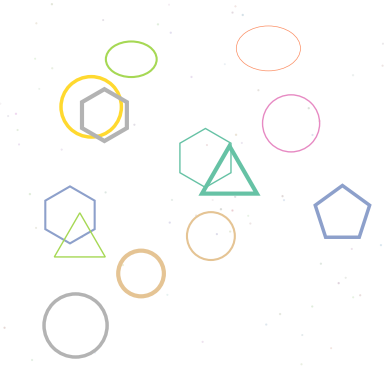[{"shape": "hexagon", "thickness": 1, "radius": 0.38, "center": [0.534, 0.59]}, {"shape": "triangle", "thickness": 3, "radius": 0.41, "center": [0.596, 0.538]}, {"shape": "oval", "thickness": 0.5, "radius": 0.42, "center": [0.697, 0.874]}, {"shape": "pentagon", "thickness": 2.5, "radius": 0.37, "center": [0.889, 0.444]}, {"shape": "hexagon", "thickness": 1.5, "radius": 0.37, "center": [0.182, 0.442]}, {"shape": "circle", "thickness": 1, "radius": 0.37, "center": [0.756, 0.68]}, {"shape": "triangle", "thickness": 1, "radius": 0.38, "center": [0.207, 0.371]}, {"shape": "oval", "thickness": 1.5, "radius": 0.33, "center": [0.341, 0.846]}, {"shape": "circle", "thickness": 2.5, "radius": 0.39, "center": [0.237, 0.723]}, {"shape": "circle", "thickness": 1.5, "radius": 0.31, "center": [0.548, 0.387]}, {"shape": "circle", "thickness": 3, "radius": 0.3, "center": [0.366, 0.29]}, {"shape": "circle", "thickness": 2.5, "radius": 0.41, "center": [0.196, 0.155]}, {"shape": "hexagon", "thickness": 3, "radius": 0.34, "center": [0.271, 0.701]}]